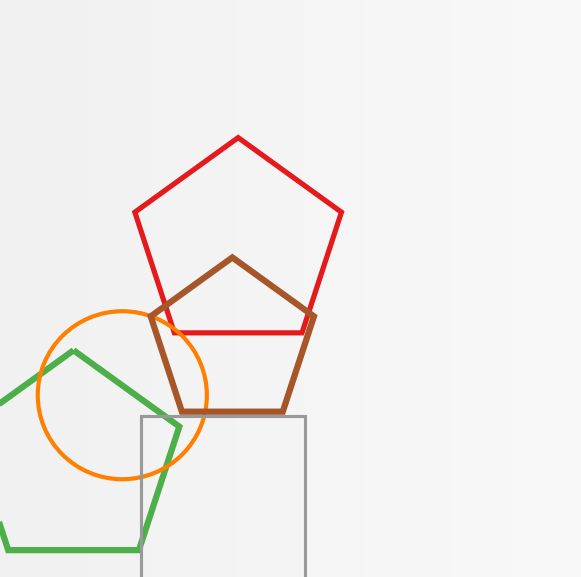[{"shape": "pentagon", "thickness": 2.5, "radius": 0.93, "center": [0.41, 0.574]}, {"shape": "pentagon", "thickness": 3, "radius": 0.96, "center": [0.127, 0.201]}, {"shape": "circle", "thickness": 2, "radius": 0.73, "center": [0.21, 0.315]}, {"shape": "pentagon", "thickness": 3, "radius": 0.74, "center": [0.4, 0.406]}, {"shape": "square", "thickness": 1.5, "radius": 0.7, "center": [0.384, 0.138]}]